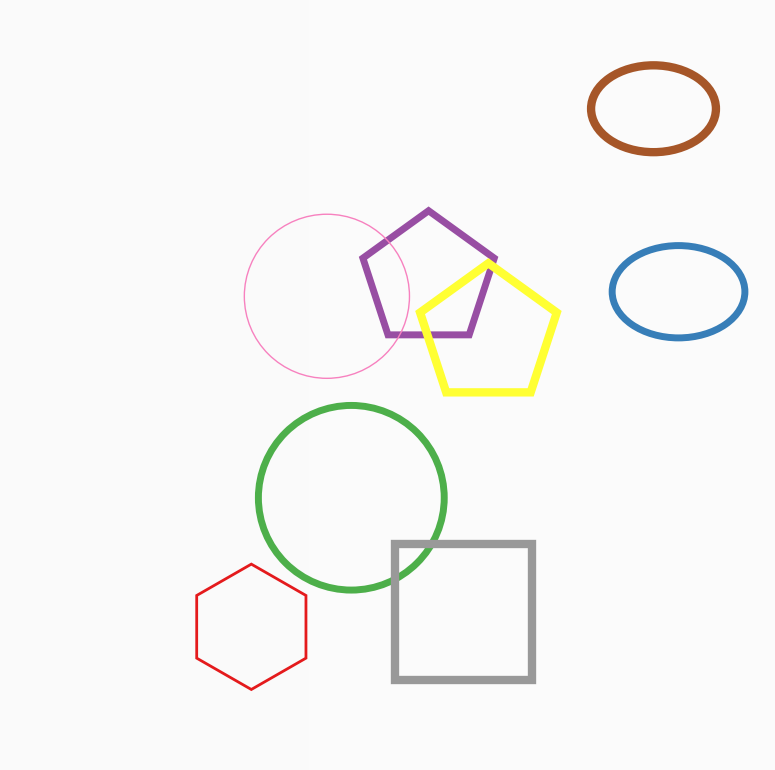[{"shape": "hexagon", "thickness": 1, "radius": 0.41, "center": [0.324, 0.186]}, {"shape": "oval", "thickness": 2.5, "radius": 0.43, "center": [0.876, 0.621]}, {"shape": "circle", "thickness": 2.5, "radius": 0.6, "center": [0.453, 0.354]}, {"shape": "pentagon", "thickness": 2.5, "radius": 0.45, "center": [0.553, 0.637]}, {"shape": "pentagon", "thickness": 3, "radius": 0.46, "center": [0.63, 0.565]}, {"shape": "oval", "thickness": 3, "radius": 0.4, "center": [0.843, 0.859]}, {"shape": "circle", "thickness": 0.5, "radius": 0.53, "center": [0.422, 0.615]}, {"shape": "square", "thickness": 3, "radius": 0.44, "center": [0.598, 0.205]}]